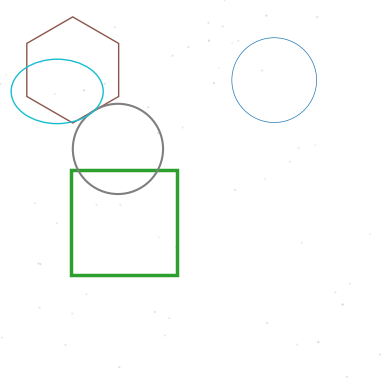[{"shape": "circle", "thickness": 0.5, "radius": 0.55, "center": [0.712, 0.792]}, {"shape": "square", "thickness": 2.5, "radius": 0.68, "center": [0.323, 0.422]}, {"shape": "hexagon", "thickness": 1, "radius": 0.69, "center": [0.189, 0.818]}, {"shape": "circle", "thickness": 1.5, "radius": 0.59, "center": [0.306, 0.613]}, {"shape": "oval", "thickness": 1, "radius": 0.6, "center": [0.149, 0.763]}]